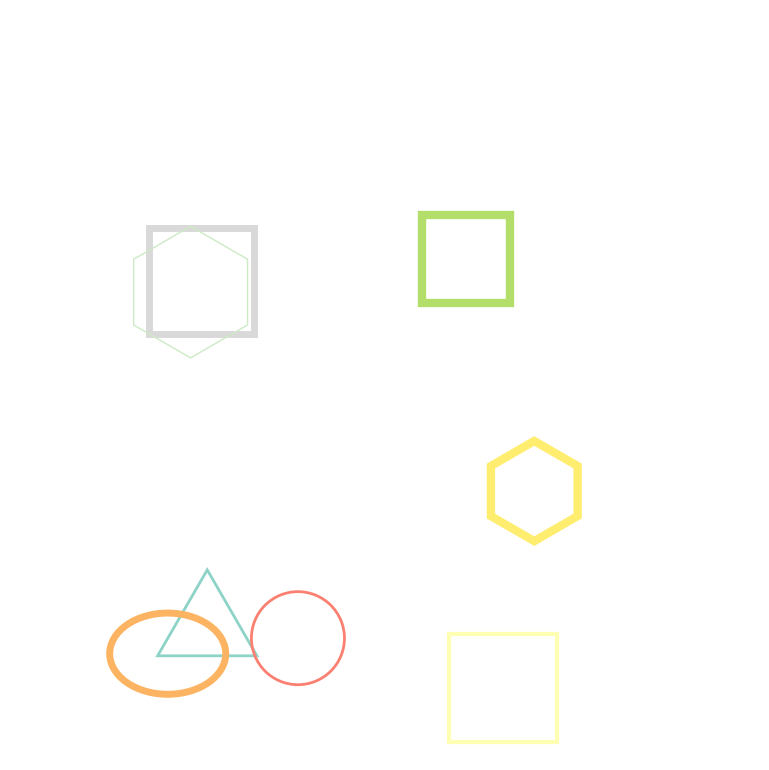[{"shape": "triangle", "thickness": 1, "radius": 0.37, "center": [0.269, 0.186]}, {"shape": "square", "thickness": 1.5, "radius": 0.35, "center": [0.653, 0.107]}, {"shape": "circle", "thickness": 1, "radius": 0.3, "center": [0.387, 0.171]}, {"shape": "oval", "thickness": 2.5, "radius": 0.38, "center": [0.218, 0.151]}, {"shape": "square", "thickness": 3, "radius": 0.29, "center": [0.605, 0.664]}, {"shape": "square", "thickness": 2.5, "radius": 0.34, "center": [0.262, 0.635]}, {"shape": "hexagon", "thickness": 0.5, "radius": 0.43, "center": [0.248, 0.621]}, {"shape": "hexagon", "thickness": 3, "radius": 0.33, "center": [0.694, 0.362]}]